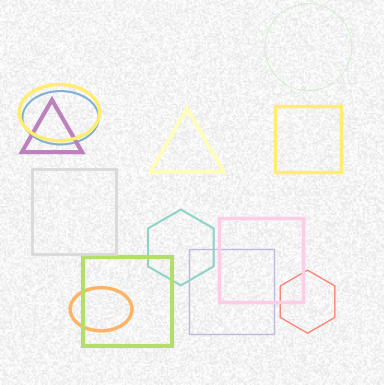[{"shape": "hexagon", "thickness": 1.5, "radius": 0.49, "center": [0.47, 0.357]}, {"shape": "triangle", "thickness": 2.5, "radius": 0.55, "center": [0.486, 0.608]}, {"shape": "square", "thickness": 1, "radius": 0.55, "center": [0.601, 0.243]}, {"shape": "hexagon", "thickness": 1, "radius": 0.41, "center": [0.799, 0.216]}, {"shape": "oval", "thickness": 1.5, "radius": 0.5, "center": [0.157, 0.694]}, {"shape": "oval", "thickness": 2.5, "radius": 0.4, "center": [0.263, 0.197]}, {"shape": "square", "thickness": 3, "radius": 0.58, "center": [0.33, 0.217]}, {"shape": "square", "thickness": 2.5, "radius": 0.55, "center": [0.678, 0.325]}, {"shape": "square", "thickness": 2, "radius": 0.55, "center": [0.193, 0.451]}, {"shape": "triangle", "thickness": 3, "radius": 0.45, "center": [0.135, 0.65]}, {"shape": "circle", "thickness": 0.5, "radius": 0.56, "center": [0.801, 0.878]}, {"shape": "square", "thickness": 2.5, "radius": 0.43, "center": [0.799, 0.64]}, {"shape": "oval", "thickness": 2.5, "radius": 0.52, "center": [0.154, 0.708]}]